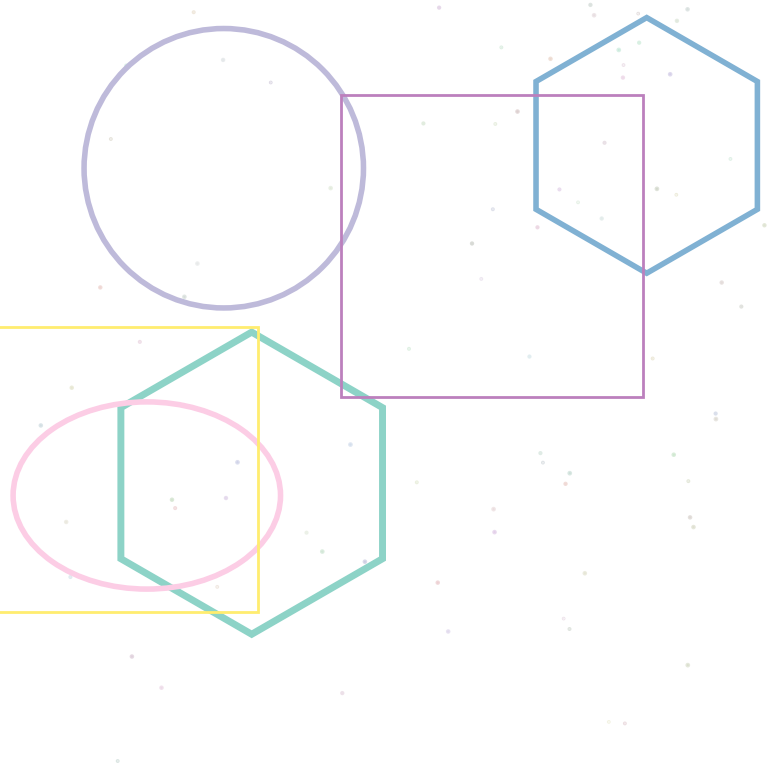[{"shape": "hexagon", "thickness": 2.5, "radius": 0.98, "center": [0.327, 0.372]}, {"shape": "circle", "thickness": 2, "radius": 0.91, "center": [0.291, 0.782]}, {"shape": "hexagon", "thickness": 2, "radius": 0.83, "center": [0.84, 0.811]}, {"shape": "oval", "thickness": 2, "radius": 0.87, "center": [0.191, 0.357]}, {"shape": "square", "thickness": 1, "radius": 0.98, "center": [0.639, 0.68]}, {"shape": "square", "thickness": 1, "radius": 0.92, "center": [0.15, 0.39]}]